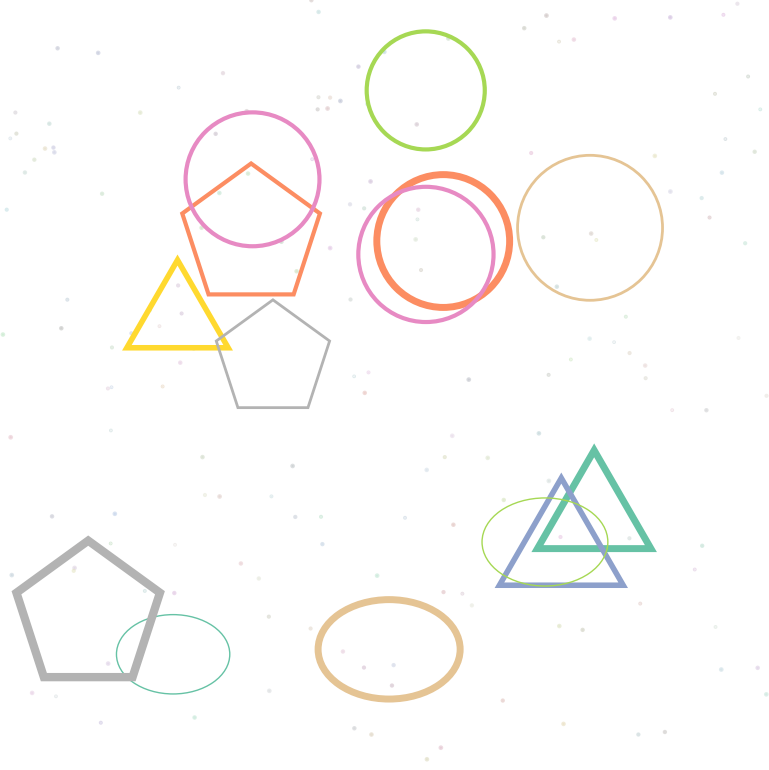[{"shape": "triangle", "thickness": 2.5, "radius": 0.43, "center": [0.772, 0.33]}, {"shape": "oval", "thickness": 0.5, "radius": 0.37, "center": [0.225, 0.15]}, {"shape": "circle", "thickness": 2.5, "radius": 0.43, "center": [0.576, 0.687]}, {"shape": "pentagon", "thickness": 1.5, "radius": 0.47, "center": [0.326, 0.694]}, {"shape": "triangle", "thickness": 2, "radius": 0.46, "center": [0.729, 0.286]}, {"shape": "circle", "thickness": 1.5, "radius": 0.44, "center": [0.553, 0.67]}, {"shape": "circle", "thickness": 1.5, "radius": 0.43, "center": [0.328, 0.767]}, {"shape": "oval", "thickness": 0.5, "radius": 0.41, "center": [0.708, 0.296]}, {"shape": "circle", "thickness": 1.5, "radius": 0.38, "center": [0.553, 0.883]}, {"shape": "triangle", "thickness": 2, "radius": 0.38, "center": [0.231, 0.586]}, {"shape": "oval", "thickness": 2.5, "radius": 0.46, "center": [0.505, 0.157]}, {"shape": "circle", "thickness": 1, "radius": 0.47, "center": [0.766, 0.704]}, {"shape": "pentagon", "thickness": 3, "radius": 0.49, "center": [0.115, 0.2]}, {"shape": "pentagon", "thickness": 1, "radius": 0.39, "center": [0.354, 0.533]}]